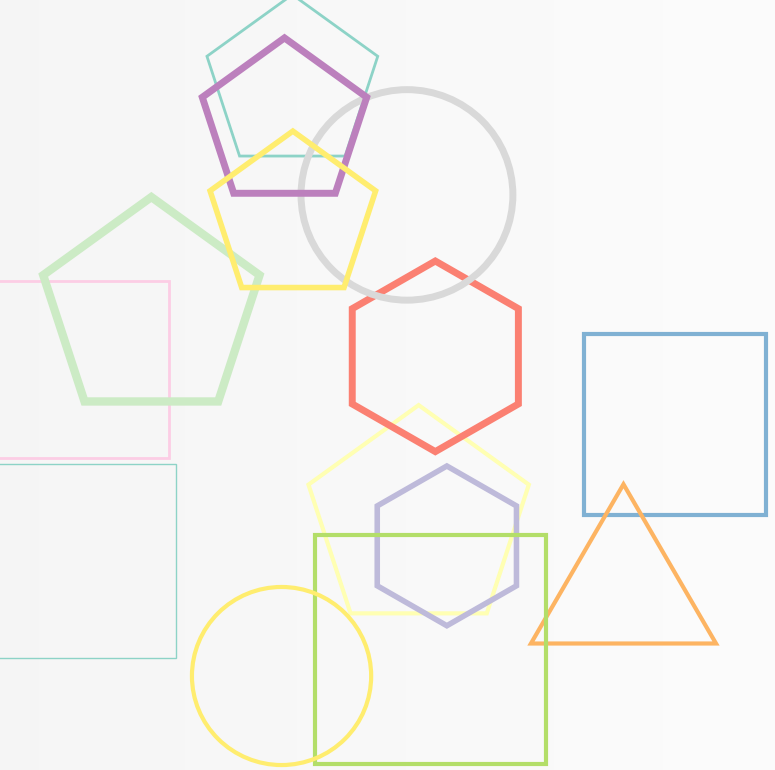[{"shape": "pentagon", "thickness": 1, "radius": 0.58, "center": [0.377, 0.891]}, {"shape": "square", "thickness": 0.5, "radius": 0.63, "center": [0.101, 0.271]}, {"shape": "pentagon", "thickness": 1.5, "radius": 0.75, "center": [0.54, 0.324]}, {"shape": "hexagon", "thickness": 2, "radius": 0.52, "center": [0.577, 0.291]}, {"shape": "hexagon", "thickness": 2.5, "radius": 0.62, "center": [0.562, 0.537]}, {"shape": "square", "thickness": 1.5, "radius": 0.59, "center": [0.871, 0.449]}, {"shape": "triangle", "thickness": 1.5, "radius": 0.69, "center": [0.804, 0.233]}, {"shape": "square", "thickness": 1.5, "radius": 0.74, "center": [0.555, 0.157]}, {"shape": "square", "thickness": 1, "radius": 0.57, "center": [0.104, 0.52]}, {"shape": "circle", "thickness": 2.5, "radius": 0.68, "center": [0.525, 0.747]}, {"shape": "pentagon", "thickness": 2.5, "radius": 0.56, "center": [0.367, 0.839]}, {"shape": "pentagon", "thickness": 3, "radius": 0.73, "center": [0.195, 0.597]}, {"shape": "circle", "thickness": 1.5, "radius": 0.58, "center": [0.363, 0.122]}, {"shape": "pentagon", "thickness": 2, "radius": 0.56, "center": [0.378, 0.717]}]